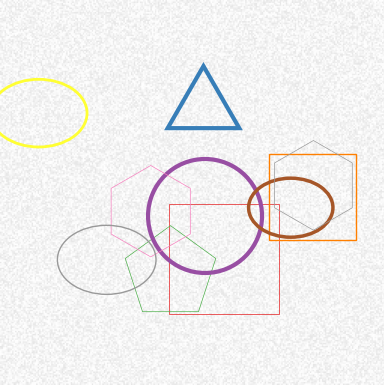[{"shape": "square", "thickness": 0.5, "radius": 0.71, "center": [0.583, 0.327]}, {"shape": "triangle", "thickness": 3, "radius": 0.54, "center": [0.528, 0.721]}, {"shape": "pentagon", "thickness": 0.5, "radius": 0.62, "center": [0.443, 0.29]}, {"shape": "circle", "thickness": 3, "radius": 0.74, "center": [0.533, 0.439]}, {"shape": "square", "thickness": 1, "radius": 0.56, "center": [0.812, 0.489]}, {"shape": "oval", "thickness": 2, "radius": 0.63, "center": [0.101, 0.706]}, {"shape": "oval", "thickness": 2.5, "radius": 0.55, "center": [0.755, 0.461]}, {"shape": "hexagon", "thickness": 0.5, "radius": 0.59, "center": [0.391, 0.451]}, {"shape": "oval", "thickness": 1, "radius": 0.64, "center": [0.277, 0.325]}, {"shape": "hexagon", "thickness": 0.5, "radius": 0.58, "center": [0.814, 0.519]}]